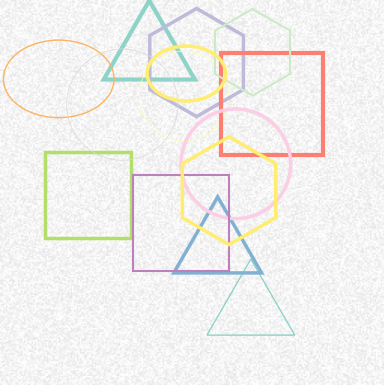[{"shape": "triangle", "thickness": 1, "radius": 0.66, "center": [0.652, 0.195]}, {"shape": "triangle", "thickness": 3, "radius": 0.68, "center": [0.388, 0.862]}, {"shape": "circle", "thickness": 0.5, "radius": 0.58, "center": [0.478, 0.751]}, {"shape": "hexagon", "thickness": 2.5, "radius": 0.7, "center": [0.511, 0.838]}, {"shape": "square", "thickness": 3, "radius": 0.66, "center": [0.706, 0.73]}, {"shape": "triangle", "thickness": 2.5, "radius": 0.66, "center": [0.565, 0.357]}, {"shape": "oval", "thickness": 1, "radius": 0.72, "center": [0.153, 0.795]}, {"shape": "square", "thickness": 2.5, "radius": 0.56, "center": [0.228, 0.494]}, {"shape": "circle", "thickness": 2.5, "radius": 0.71, "center": [0.613, 0.575]}, {"shape": "circle", "thickness": 0.5, "radius": 0.72, "center": [0.318, 0.728]}, {"shape": "square", "thickness": 1.5, "radius": 0.62, "center": [0.47, 0.421]}, {"shape": "hexagon", "thickness": 1.5, "radius": 0.56, "center": [0.656, 0.864]}, {"shape": "oval", "thickness": 2.5, "radius": 0.51, "center": [0.484, 0.809]}, {"shape": "hexagon", "thickness": 2.5, "radius": 0.7, "center": [0.595, 0.505]}]